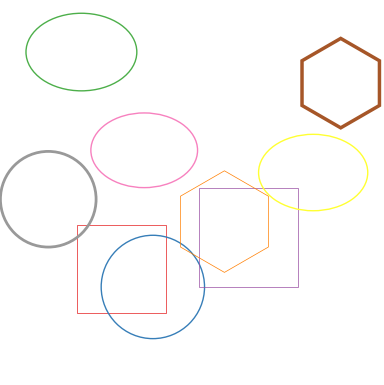[{"shape": "square", "thickness": 0.5, "radius": 0.57, "center": [0.316, 0.302]}, {"shape": "circle", "thickness": 1, "radius": 0.67, "center": [0.397, 0.255]}, {"shape": "oval", "thickness": 1, "radius": 0.72, "center": [0.211, 0.865]}, {"shape": "square", "thickness": 0.5, "radius": 0.64, "center": [0.646, 0.383]}, {"shape": "hexagon", "thickness": 0.5, "radius": 0.66, "center": [0.583, 0.424]}, {"shape": "oval", "thickness": 1, "radius": 0.71, "center": [0.813, 0.552]}, {"shape": "hexagon", "thickness": 2.5, "radius": 0.58, "center": [0.885, 0.784]}, {"shape": "oval", "thickness": 1, "radius": 0.69, "center": [0.375, 0.61]}, {"shape": "circle", "thickness": 2, "radius": 0.62, "center": [0.125, 0.483]}]